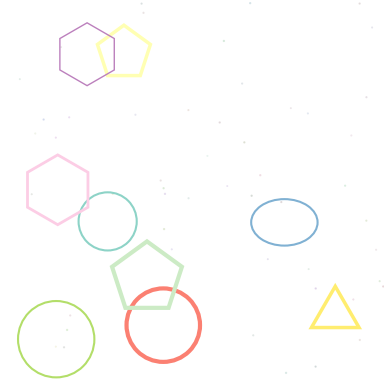[{"shape": "circle", "thickness": 1.5, "radius": 0.38, "center": [0.28, 0.425]}, {"shape": "pentagon", "thickness": 2.5, "radius": 0.36, "center": [0.322, 0.862]}, {"shape": "circle", "thickness": 3, "radius": 0.48, "center": [0.424, 0.155]}, {"shape": "oval", "thickness": 1.5, "radius": 0.43, "center": [0.739, 0.422]}, {"shape": "circle", "thickness": 1.5, "radius": 0.5, "center": [0.146, 0.119]}, {"shape": "hexagon", "thickness": 2, "radius": 0.45, "center": [0.15, 0.507]}, {"shape": "hexagon", "thickness": 1, "radius": 0.41, "center": [0.226, 0.859]}, {"shape": "pentagon", "thickness": 3, "radius": 0.48, "center": [0.382, 0.278]}, {"shape": "triangle", "thickness": 2.5, "radius": 0.36, "center": [0.871, 0.185]}]